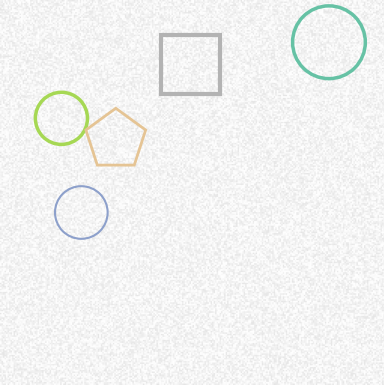[{"shape": "circle", "thickness": 2.5, "radius": 0.47, "center": [0.854, 0.89]}, {"shape": "circle", "thickness": 1.5, "radius": 0.34, "center": [0.211, 0.448]}, {"shape": "circle", "thickness": 2.5, "radius": 0.34, "center": [0.16, 0.693]}, {"shape": "pentagon", "thickness": 2, "radius": 0.41, "center": [0.301, 0.637]}, {"shape": "square", "thickness": 3, "radius": 0.38, "center": [0.495, 0.832]}]